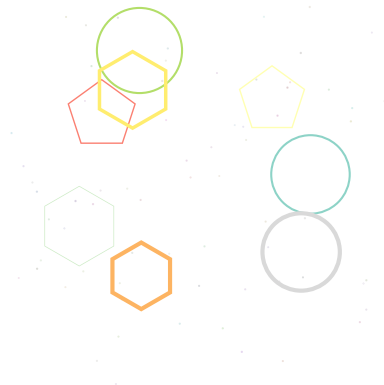[{"shape": "circle", "thickness": 1.5, "radius": 0.51, "center": [0.806, 0.547]}, {"shape": "pentagon", "thickness": 1, "radius": 0.44, "center": [0.707, 0.74]}, {"shape": "pentagon", "thickness": 1, "radius": 0.46, "center": [0.264, 0.702]}, {"shape": "hexagon", "thickness": 3, "radius": 0.43, "center": [0.367, 0.284]}, {"shape": "circle", "thickness": 1.5, "radius": 0.55, "center": [0.362, 0.869]}, {"shape": "circle", "thickness": 3, "radius": 0.5, "center": [0.782, 0.346]}, {"shape": "hexagon", "thickness": 0.5, "radius": 0.52, "center": [0.206, 0.413]}, {"shape": "hexagon", "thickness": 2.5, "radius": 0.5, "center": [0.344, 0.767]}]